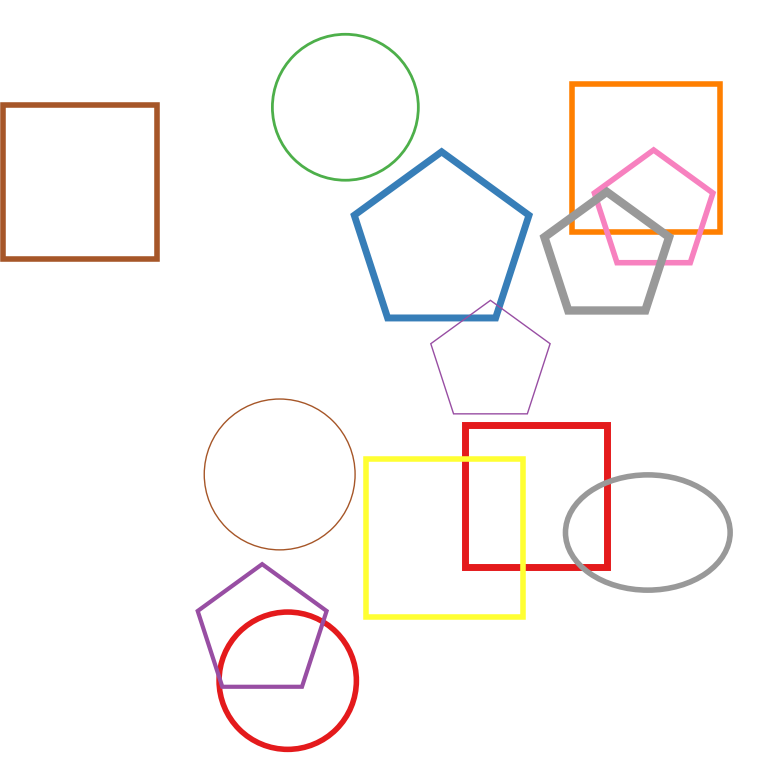[{"shape": "circle", "thickness": 2, "radius": 0.45, "center": [0.374, 0.116]}, {"shape": "square", "thickness": 2.5, "radius": 0.46, "center": [0.696, 0.356]}, {"shape": "pentagon", "thickness": 2.5, "radius": 0.6, "center": [0.574, 0.684]}, {"shape": "circle", "thickness": 1, "radius": 0.47, "center": [0.449, 0.861]}, {"shape": "pentagon", "thickness": 0.5, "radius": 0.41, "center": [0.637, 0.528]}, {"shape": "pentagon", "thickness": 1.5, "radius": 0.44, "center": [0.34, 0.179]}, {"shape": "square", "thickness": 2, "radius": 0.48, "center": [0.839, 0.795]}, {"shape": "square", "thickness": 2, "radius": 0.51, "center": [0.577, 0.301]}, {"shape": "square", "thickness": 2, "radius": 0.5, "center": [0.104, 0.763]}, {"shape": "circle", "thickness": 0.5, "radius": 0.49, "center": [0.363, 0.384]}, {"shape": "pentagon", "thickness": 2, "radius": 0.4, "center": [0.849, 0.724]}, {"shape": "oval", "thickness": 2, "radius": 0.53, "center": [0.841, 0.308]}, {"shape": "pentagon", "thickness": 3, "radius": 0.43, "center": [0.788, 0.666]}]